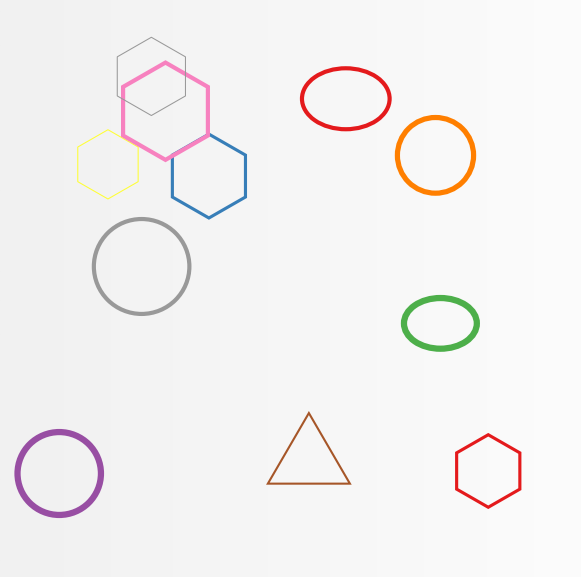[{"shape": "oval", "thickness": 2, "radius": 0.38, "center": [0.595, 0.828]}, {"shape": "hexagon", "thickness": 1.5, "radius": 0.31, "center": [0.84, 0.184]}, {"shape": "hexagon", "thickness": 1.5, "radius": 0.36, "center": [0.359, 0.694]}, {"shape": "oval", "thickness": 3, "radius": 0.31, "center": [0.758, 0.439]}, {"shape": "circle", "thickness": 3, "radius": 0.36, "center": [0.102, 0.179]}, {"shape": "circle", "thickness": 2.5, "radius": 0.33, "center": [0.749, 0.73]}, {"shape": "hexagon", "thickness": 0.5, "radius": 0.3, "center": [0.186, 0.715]}, {"shape": "triangle", "thickness": 1, "radius": 0.41, "center": [0.531, 0.202]}, {"shape": "hexagon", "thickness": 2, "radius": 0.42, "center": [0.285, 0.807]}, {"shape": "hexagon", "thickness": 0.5, "radius": 0.34, "center": [0.26, 0.867]}, {"shape": "circle", "thickness": 2, "radius": 0.41, "center": [0.244, 0.538]}]